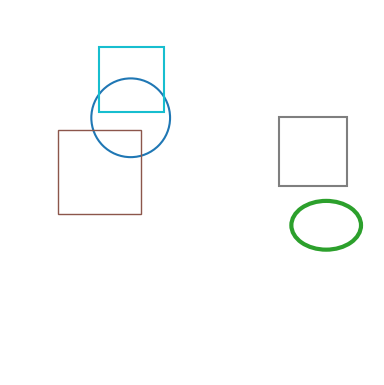[{"shape": "circle", "thickness": 1.5, "radius": 0.51, "center": [0.339, 0.694]}, {"shape": "oval", "thickness": 3, "radius": 0.45, "center": [0.847, 0.415]}, {"shape": "square", "thickness": 1, "radius": 0.54, "center": [0.258, 0.553]}, {"shape": "square", "thickness": 1.5, "radius": 0.45, "center": [0.813, 0.606]}, {"shape": "square", "thickness": 1.5, "radius": 0.42, "center": [0.341, 0.794]}]